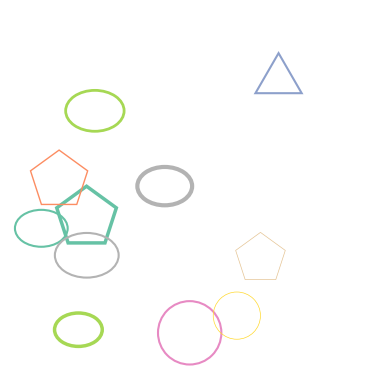[{"shape": "oval", "thickness": 1.5, "radius": 0.34, "center": [0.107, 0.407]}, {"shape": "pentagon", "thickness": 2.5, "radius": 0.41, "center": [0.225, 0.435]}, {"shape": "pentagon", "thickness": 1, "radius": 0.39, "center": [0.153, 0.532]}, {"shape": "triangle", "thickness": 1.5, "radius": 0.35, "center": [0.724, 0.793]}, {"shape": "circle", "thickness": 1.5, "radius": 0.41, "center": [0.493, 0.136]}, {"shape": "oval", "thickness": 2.5, "radius": 0.31, "center": [0.204, 0.144]}, {"shape": "oval", "thickness": 2, "radius": 0.38, "center": [0.246, 0.712]}, {"shape": "circle", "thickness": 0.5, "radius": 0.31, "center": [0.615, 0.18]}, {"shape": "pentagon", "thickness": 0.5, "radius": 0.34, "center": [0.677, 0.329]}, {"shape": "oval", "thickness": 1.5, "radius": 0.41, "center": [0.225, 0.337]}, {"shape": "oval", "thickness": 3, "radius": 0.36, "center": [0.428, 0.517]}]